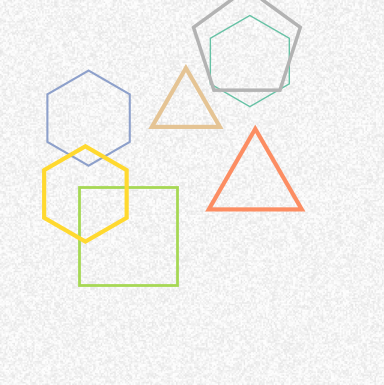[{"shape": "hexagon", "thickness": 1, "radius": 0.59, "center": [0.649, 0.841]}, {"shape": "triangle", "thickness": 3, "radius": 0.7, "center": [0.663, 0.526]}, {"shape": "hexagon", "thickness": 1.5, "radius": 0.62, "center": [0.23, 0.693]}, {"shape": "square", "thickness": 2, "radius": 0.64, "center": [0.333, 0.387]}, {"shape": "hexagon", "thickness": 3, "radius": 0.62, "center": [0.222, 0.496]}, {"shape": "triangle", "thickness": 3, "radius": 0.51, "center": [0.483, 0.721]}, {"shape": "pentagon", "thickness": 2.5, "radius": 0.73, "center": [0.641, 0.884]}]